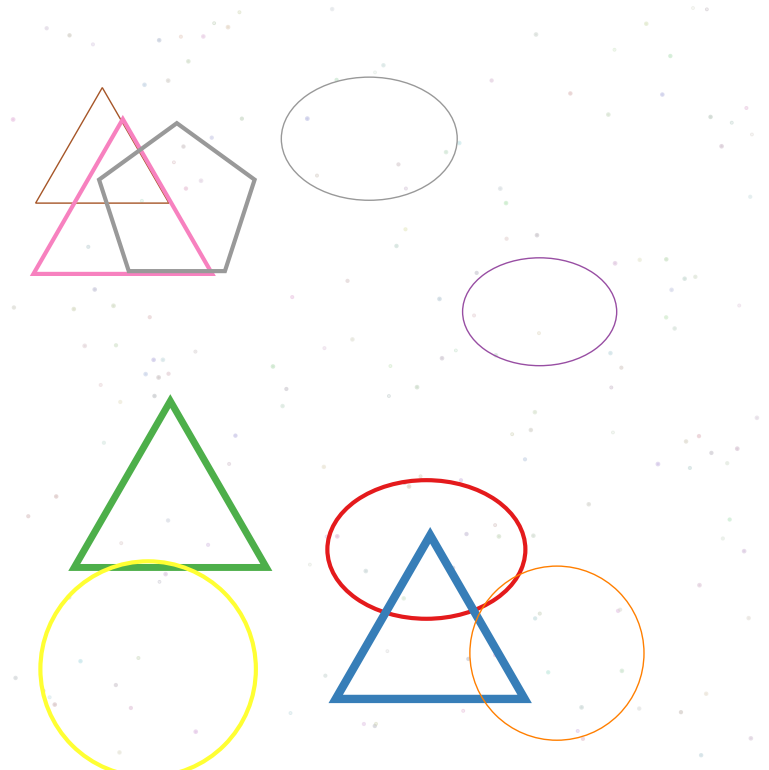[{"shape": "oval", "thickness": 1.5, "radius": 0.64, "center": [0.554, 0.286]}, {"shape": "triangle", "thickness": 3, "radius": 0.71, "center": [0.559, 0.163]}, {"shape": "triangle", "thickness": 2.5, "radius": 0.72, "center": [0.221, 0.335]}, {"shape": "oval", "thickness": 0.5, "radius": 0.5, "center": [0.701, 0.595]}, {"shape": "circle", "thickness": 0.5, "radius": 0.57, "center": [0.723, 0.152]}, {"shape": "circle", "thickness": 1.5, "radius": 0.7, "center": [0.192, 0.131]}, {"shape": "triangle", "thickness": 0.5, "radius": 0.5, "center": [0.133, 0.786]}, {"shape": "triangle", "thickness": 1.5, "radius": 0.67, "center": [0.16, 0.711]}, {"shape": "pentagon", "thickness": 1.5, "radius": 0.53, "center": [0.23, 0.734]}, {"shape": "oval", "thickness": 0.5, "radius": 0.57, "center": [0.48, 0.82]}]